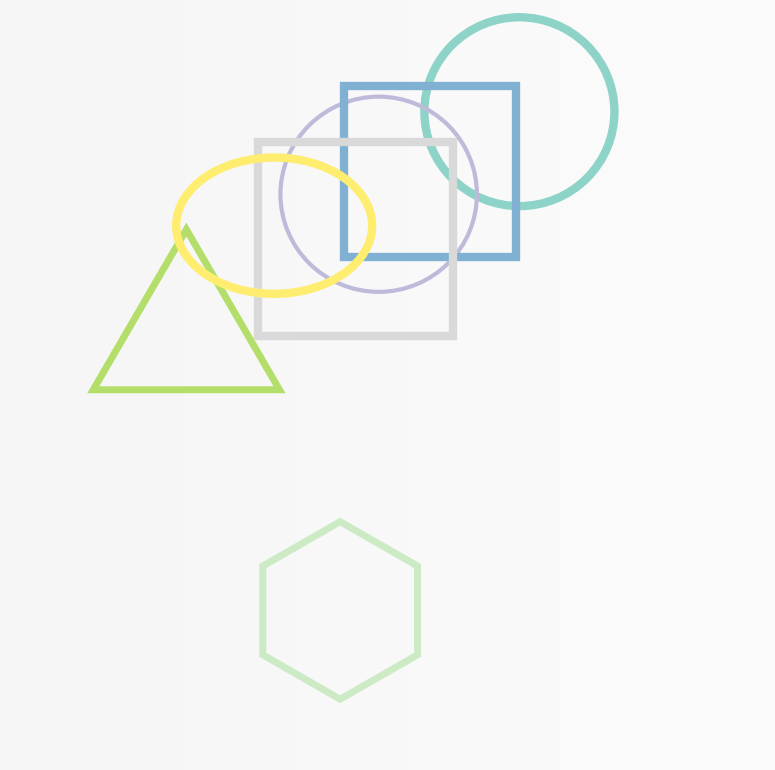[{"shape": "circle", "thickness": 3, "radius": 0.61, "center": [0.67, 0.855]}, {"shape": "circle", "thickness": 1.5, "radius": 0.63, "center": [0.489, 0.748]}, {"shape": "square", "thickness": 3, "radius": 0.56, "center": [0.555, 0.777]}, {"shape": "triangle", "thickness": 2.5, "radius": 0.69, "center": [0.24, 0.563]}, {"shape": "square", "thickness": 3, "radius": 0.63, "center": [0.458, 0.689]}, {"shape": "hexagon", "thickness": 2.5, "radius": 0.58, "center": [0.439, 0.207]}, {"shape": "oval", "thickness": 3, "radius": 0.63, "center": [0.354, 0.707]}]